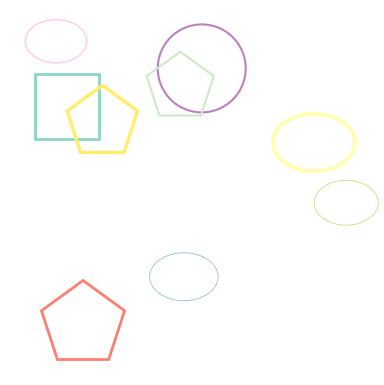[{"shape": "square", "thickness": 2, "radius": 0.42, "center": [0.175, 0.723]}, {"shape": "oval", "thickness": 3, "radius": 0.53, "center": [0.815, 0.63]}, {"shape": "pentagon", "thickness": 2, "radius": 0.57, "center": [0.216, 0.158]}, {"shape": "oval", "thickness": 0.5, "radius": 0.44, "center": [0.478, 0.281]}, {"shape": "oval", "thickness": 0.5, "radius": 0.42, "center": [0.899, 0.473]}, {"shape": "oval", "thickness": 1, "radius": 0.4, "center": [0.146, 0.893]}, {"shape": "circle", "thickness": 1.5, "radius": 0.57, "center": [0.524, 0.822]}, {"shape": "pentagon", "thickness": 1.5, "radius": 0.46, "center": [0.468, 0.774]}, {"shape": "pentagon", "thickness": 2.5, "radius": 0.48, "center": [0.266, 0.682]}]